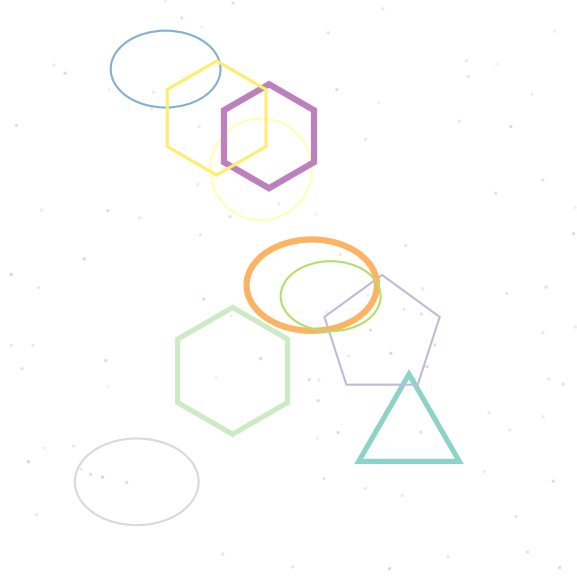[{"shape": "triangle", "thickness": 2.5, "radius": 0.5, "center": [0.708, 0.25]}, {"shape": "circle", "thickness": 1, "radius": 0.44, "center": [0.452, 0.706]}, {"shape": "pentagon", "thickness": 1, "radius": 0.52, "center": [0.662, 0.418]}, {"shape": "oval", "thickness": 1, "radius": 0.48, "center": [0.287, 0.88]}, {"shape": "oval", "thickness": 3, "radius": 0.56, "center": [0.54, 0.505]}, {"shape": "oval", "thickness": 1, "radius": 0.43, "center": [0.573, 0.486]}, {"shape": "oval", "thickness": 1, "radius": 0.54, "center": [0.237, 0.165]}, {"shape": "hexagon", "thickness": 3, "radius": 0.45, "center": [0.466, 0.763]}, {"shape": "hexagon", "thickness": 2.5, "radius": 0.55, "center": [0.403, 0.357]}, {"shape": "hexagon", "thickness": 1.5, "radius": 0.49, "center": [0.375, 0.795]}]